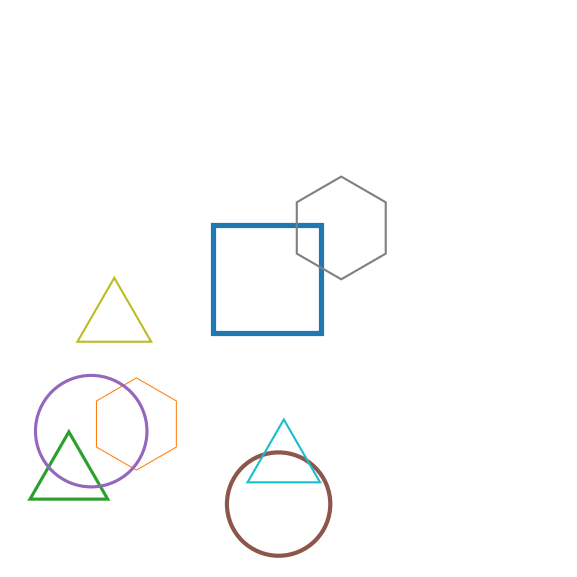[{"shape": "square", "thickness": 2.5, "radius": 0.47, "center": [0.463, 0.516]}, {"shape": "hexagon", "thickness": 0.5, "radius": 0.4, "center": [0.236, 0.265]}, {"shape": "triangle", "thickness": 1.5, "radius": 0.39, "center": [0.119, 0.174]}, {"shape": "circle", "thickness": 1.5, "radius": 0.48, "center": [0.158, 0.253]}, {"shape": "circle", "thickness": 2, "radius": 0.45, "center": [0.482, 0.126]}, {"shape": "hexagon", "thickness": 1, "radius": 0.44, "center": [0.591, 0.604]}, {"shape": "triangle", "thickness": 1, "radius": 0.37, "center": [0.198, 0.444]}, {"shape": "triangle", "thickness": 1, "radius": 0.36, "center": [0.491, 0.2]}]